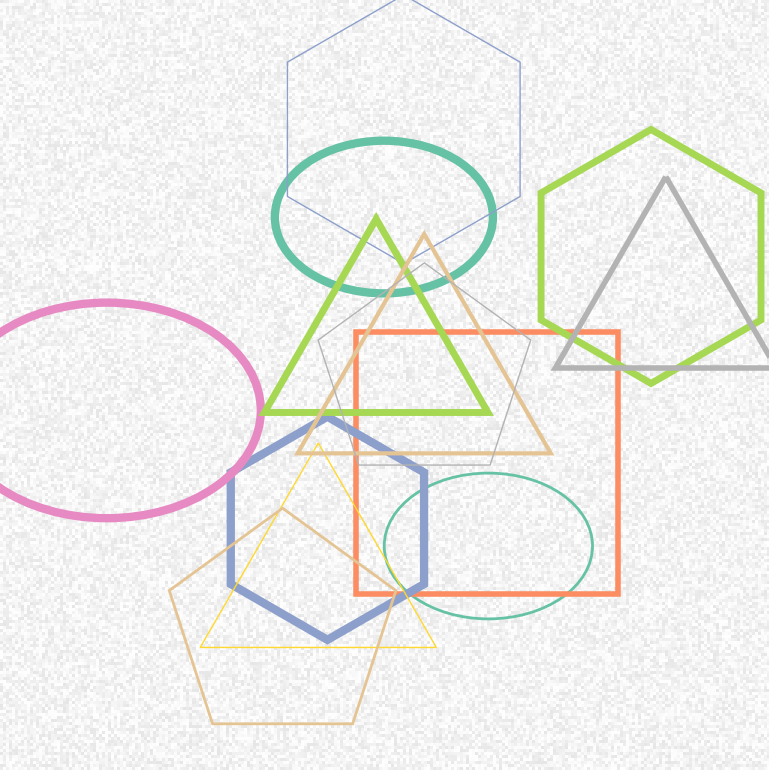[{"shape": "oval", "thickness": 3, "radius": 0.71, "center": [0.499, 0.718]}, {"shape": "oval", "thickness": 1, "radius": 0.68, "center": [0.634, 0.291]}, {"shape": "square", "thickness": 2, "radius": 0.85, "center": [0.632, 0.399]}, {"shape": "hexagon", "thickness": 0.5, "radius": 0.87, "center": [0.524, 0.832]}, {"shape": "hexagon", "thickness": 3, "radius": 0.72, "center": [0.425, 0.314]}, {"shape": "oval", "thickness": 3, "radius": 1.0, "center": [0.139, 0.467]}, {"shape": "hexagon", "thickness": 2.5, "radius": 0.82, "center": [0.845, 0.667]}, {"shape": "triangle", "thickness": 2.5, "radius": 0.84, "center": [0.489, 0.548]}, {"shape": "triangle", "thickness": 0.5, "radius": 0.89, "center": [0.413, 0.248]}, {"shape": "pentagon", "thickness": 1, "radius": 0.77, "center": [0.367, 0.185]}, {"shape": "triangle", "thickness": 1.5, "radius": 0.95, "center": [0.551, 0.506]}, {"shape": "pentagon", "thickness": 0.5, "radius": 0.73, "center": [0.551, 0.513]}, {"shape": "triangle", "thickness": 2, "radius": 0.83, "center": [0.865, 0.605]}]